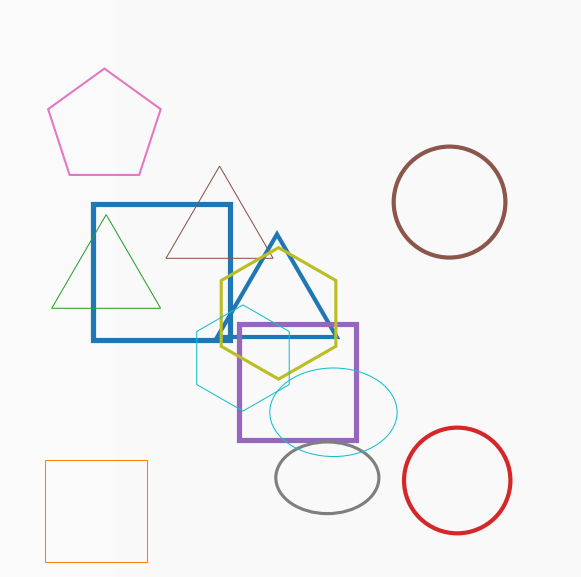[{"shape": "square", "thickness": 2.5, "radius": 0.59, "center": [0.278, 0.528]}, {"shape": "triangle", "thickness": 2, "radius": 0.59, "center": [0.477, 0.475]}, {"shape": "square", "thickness": 0.5, "radius": 0.44, "center": [0.165, 0.114]}, {"shape": "triangle", "thickness": 0.5, "radius": 0.54, "center": [0.183, 0.519]}, {"shape": "circle", "thickness": 2, "radius": 0.46, "center": [0.787, 0.167]}, {"shape": "square", "thickness": 2.5, "radius": 0.5, "center": [0.512, 0.337]}, {"shape": "triangle", "thickness": 0.5, "radius": 0.53, "center": [0.378, 0.605]}, {"shape": "circle", "thickness": 2, "radius": 0.48, "center": [0.773, 0.649]}, {"shape": "pentagon", "thickness": 1, "radius": 0.51, "center": [0.18, 0.779]}, {"shape": "oval", "thickness": 1.5, "radius": 0.44, "center": [0.563, 0.172]}, {"shape": "hexagon", "thickness": 1.5, "radius": 0.57, "center": [0.479, 0.456]}, {"shape": "oval", "thickness": 0.5, "radius": 0.55, "center": [0.574, 0.285]}, {"shape": "hexagon", "thickness": 0.5, "radius": 0.46, "center": [0.418, 0.379]}]